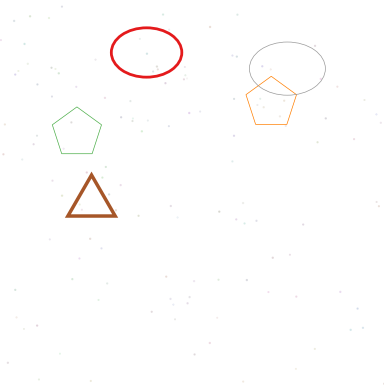[{"shape": "oval", "thickness": 2, "radius": 0.46, "center": [0.381, 0.864]}, {"shape": "pentagon", "thickness": 0.5, "radius": 0.34, "center": [0.2, 0.655]}, {"shape": "pentagon", "thickness": 0.5, "radius": 0.35, "center": [0.705, 0.733]}, {"shape": "triangle", "thickness": 2.5, "radius": 0.35, "center": [0.238, 0.474]}, {"shape": "oval", "thickness": 0.5, "radius": 0.49, "center": [0.746, 0.822]}]